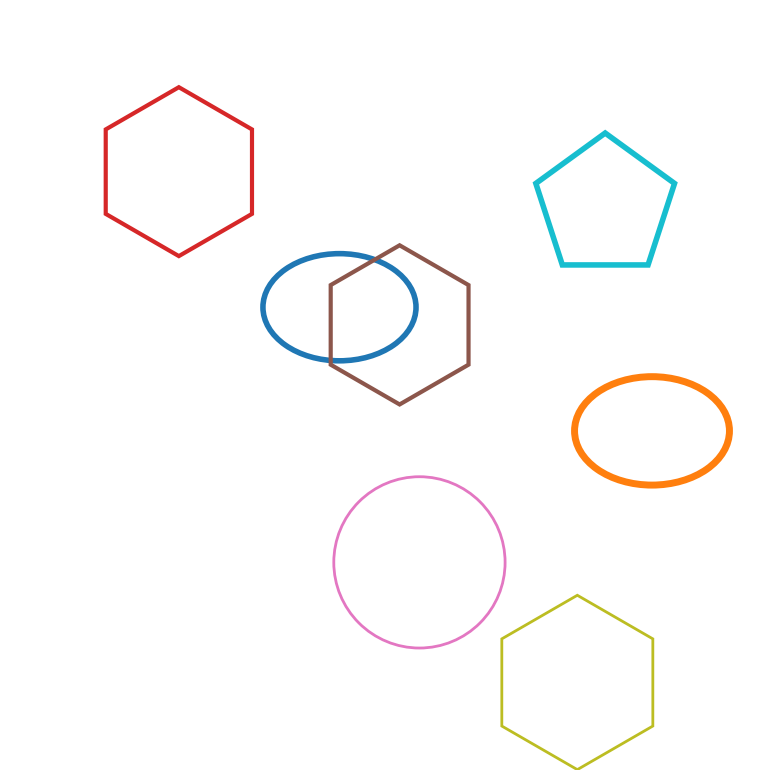[{"shape": "oval", "thickness": 2, "radius": 0.5, "center": [0.441, 0.601]}, {"shape": "oval", "thickness": 2.5, "radius": 0.5, "center": [0.847, 0.44]}, {"shape": "hexagon", "thickness": 1.5, "radius": 0.55, "center": [0.232, 0.777]}, {"shape": "hexagon", "thickness": 1.5, "radius": 0.52, "center": [0.519, 0.578]}, {"shape": "circle", "thickness": 1, "radius": 0.56, "center": [0.545, 0.27]}, {"shape": "hexagon", "thickness": 1, "radius": 0.57, "center": [0.75, 0.114]}, {"shape": "pentagon", "thickness": 2, "radius": 0.47, "center": [0.786, 0.733]}]